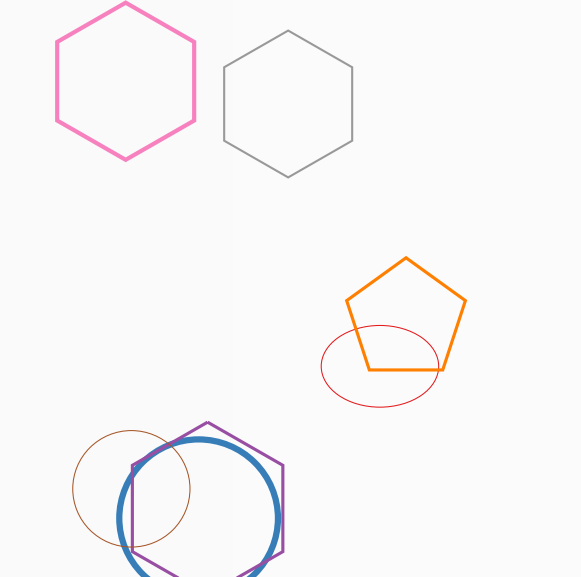[{"shape": "oval", "thickness": 0.5, "radius": 0.51, "center": [0.654, 0.365]}, {"shape": "circle", "thickness": 3, "radius": 0.68, "center": [0.342, 0.102]}, {"shape": "hexagon", "thickness": 1.5, "radius": 0.75, "center": [0.357, 0.119]}, {"shape": "pentagon", "thickness": 1.5, "radius": 0.54, "center": [0.699, 0.445]}, {"shape": "circle", "thickness": 0.5, "radius": 0.5, "center": [0.226, 0.153]}, {"shape": "hexagon", "thickness": 2, "radius": 0.68, "center": [0.216, 0.858]}, {"shape": "hexagon", "thickness": 1, "radius": 0.64, "center": [0.496, 0.819]}]